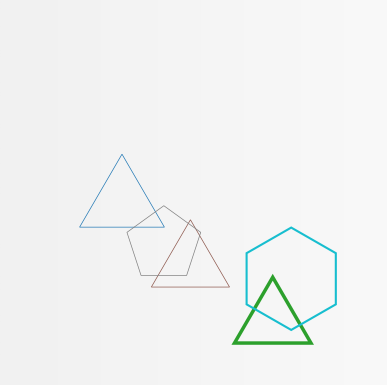[{"shape": "triangle", "thickness": 0.5, "radius": 0.63, "center": [0.315, 0.473]}, {"shape": "triangle", "thickness": 2.5, "radius": 0.57, "center": [0.704, 0.166]}, {"shape": "triangle", "thickness": 0.5, "radius": 0.58, "center": [0.491, 0.313]}, {"shape": "pentagon", "thickness": 0.5, "radius": 0.5, "center": [0.423, 0.366]}, {"shape": "hexagon", "thickness": 1.5, "radius": 0.66, "center": [0.752, 0.276]}]